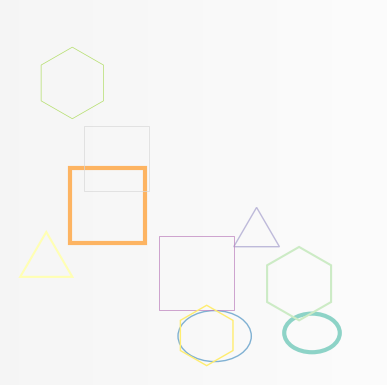[{"shape": "oval", "thickness": 3, "radius": 0.36, "center": [0.805, 0.135]}, {"shape": "triangle", "thickness": 1.5, "radius": 0.39, "center": [0.119, 0.32]}, {"shape": "triangle", "thickness": 1, "radius": 0.34, "center": [0.662, 0.393]}, {"shape": "oval", "thickness": 1, "radius": 0.47, "center": [0.554, 0.127]}, {"shape": "square", "thickness": 3, "radius": 0.49, "center": [0.277, 0.466]}, {"shape": "hexagon", "thickness": 0.5, "radius": 0.46, "center": [0.187, 0.785]}, {"shape": "square", "thickness": 0.5, "radius": 0.43, "center": [0.301, 0.588]}, {"shape": "square", "thickness": 0.5, "radius": 0.48, "center": [0.508, 0.29]}, {"shape": "hexagon", "thickness": 1.5, "radius": 0.48, "center": [0.772, 0.263]}, {"shape": "hexagon", "thickness": 1, "radius": 0.39, "center": [0.533, 0.129]}]